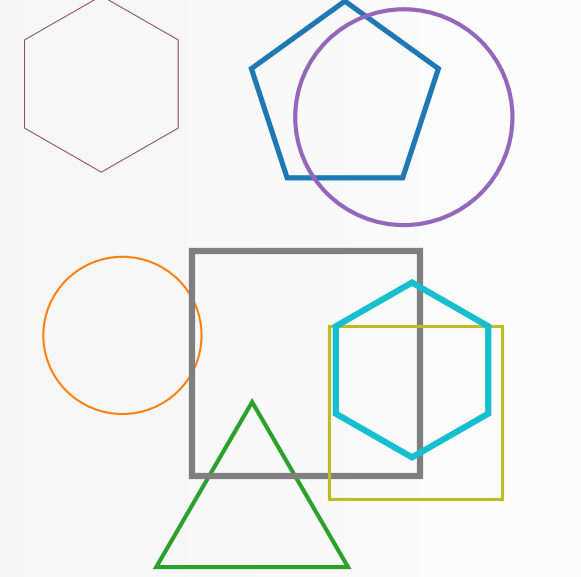[{"shape": "pentagon", "thickness": 2.5, "radius": 0.85, "center": [0.593, 0.828]}, {"shape": "circle", "thickness": 1, "radius": 0.68, "center": [0.211, 0.418]}, {"shape": "triangle", "thickness": 2, "radius": 0.95, "center": [0.434, 0.112]}, {"shape": "circle", "thickness": 2, "radius": 0.93, "center": [0.695, 0.796]}, {"shape": "hexagon", "thickness": 0.5, "radius": 0.76, "center": [0.174, 0.854]}, {"shape": "square", "thickness": 3, "radius": 0.98, "center": [0.527, 0.37]}, {"shape": "square", "thickness": 1.5, "radius": 0.75, "center": [0.715, 0.285]}, {"shape": "hexagon", "thickness": 3, "radius": 0.76, "center": [0.709, 0.359]}]